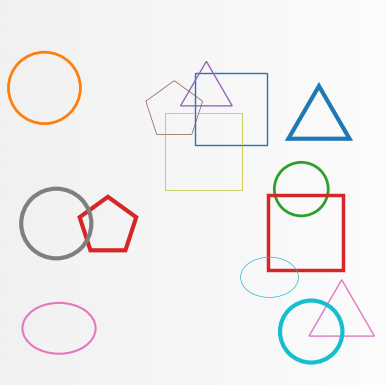[{"shape": "square", "thickness": 1, "radius": 0.47, "center": [0.596, 0.717]}, {"shape": "triangle", "thickness": 3, "radius": 0.46, "center": [0.823, 0.685]}, {"shape": "circle", "thickness": 2, "radius": 0.46, "center": [0.115, 0.772]}, {"shape": "circle", "thickness": 2, "radius": 0.35, "center": [0.777, 0.509]}, {"shape": "pentagon", "thickness": 3, "radius": 0.38, "center": [0.279, 0.412]}, {"shape": "square", "thickness": 2.5, "radius": 0.49, "center": [0.789, 0.396]}, {"shape": "triangle", "thickness": 1, "radius": 0.39, "center": [0.533, 0.764]}, {"shape": "pentagon", "thickness": 0.5, "radius": 0.39, "center": [0.45, 0.713]}, {"shape": "triangle", "thickness": 1, "radius": 0.49, "center": [0.882, 0.176]}, {"shape": "oval", "thickness": 1.5, "radius": 0.47, "center": [0.152, 0.147]}, {"shape": "circle", "thickness": 3, "radius": 0.45, "center": [0.145, 0.419]}, {"shape": "square", "thickness": 0.5, "radius": 0.5, "center": [0.526, 0.607]}, {"shape": "oval", "thickness": 0.5, "radius": 0.37, "center": [0.695, 0.28]}, {"shape": "circle", "thickness": 3, "radius": 0.4, "center": [0.803, 0.139]}]